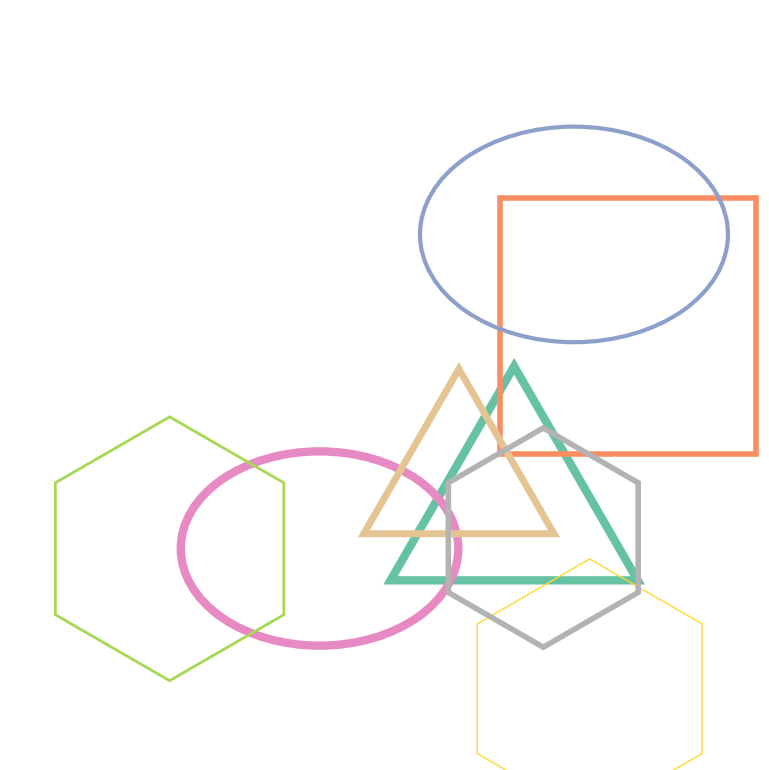[{"shape": "triangle", "thickness": 3, "radius": 0.93, "center": [0.668, 0.339]}, {"shape": "square", "thickness": 2, "radius": 0.83, "center": [0.816, 0.577]}, {"shape": "oval", "thickness": 1.5, "radius": 1.0, "center": [0.745, 0.696]}, {"shape": "oval", "thickness": 3, "radius": 0.9, "center": [0.415, 0.288]}, {"shape": "hexagon", "thickness": 1, "radius": 0.86, "center": [0.22, 0.287]}, {"shape": "hexagon", "thickness": 0.5, "radius": 0.84, "center": [0.766, 0.106]}, {"shape": "triangle", "thickness": 2.5, "radius": 0.71, "center": [0.596, 0.378]}, {"shape": "hexagon", "thickness": 2, "radius": 0.71, "center": [0.706, 0.302]}]